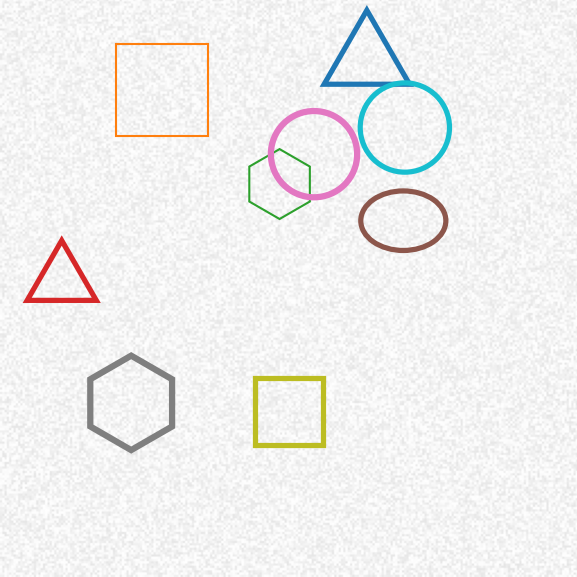[{"shape": "triangle", "thickness": 2.5, "radius": 0.43, "center": [0.635, 0.896]}, {"shape": "square", "thickness": 1, "radius": 0.4, "center": [0.28, 0.844]}, {"shape": "hexagon", "thickness": 1, "radius": 0.3, "center": [0.484, 0.68]}, {"shape": "triangle", "thickness": 2.5, "radius": 0.35, "center": [0.107, 0.514]}, {"shape": "oval", "thickness": 2.5, "radius": 0.37, "center": [0.698, 0.617]}, {"shape": "circle", "thickness": 3, "radius": 0.37, "center": [0.544, 0.732]}, {"shape": "hexagon", "thickness": 3, "radius": 0.41, "center": [0.227, 0.302]}, {"shape": "square", "thickness": 2.5, "radius": 0.29, "center": [0.5, 0.286]}, {"shape": "circle", "thickness": 2.5, "radius": 0.39, "center": [0.701, 0.778]}]